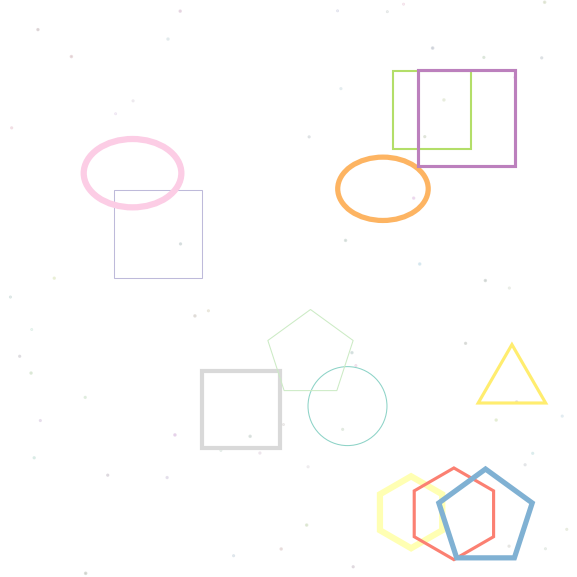[{"shape": "circle", "thickness": 0.5, "radius": 0.34, "center": [0.602, 0.296]}, {"shape": "hexagon", "thickness": 3, "radius": 0.31, "center": [0.712, 0.112]}, {"shape": "square", "thickness": 0.5, "radius": 0.38, "center": [0.274, 0.594]}, {"shape": "hexagon", "thickness": 1.5, "radius": 0.4, "center": [0.786, 0.109]}, {"shape": "pentagon", "thickness": 2.5, "radius": 0.43, "center": [0.841, 0.102]}, {"shape": "oval", "thickness": 2.5, "radius": 0.39, "center": [0.663, 0.672]}, {"shape": "square", "thickness": 1, "radius": 0.34, "center": [0.748, 0.808]}, {"shape": "oval", "thickness": 3, "radius": 0.42, "center": [0.229, 0.699]}, {"shape": "square", "thickness": 2, "radius": 0.34, "center": [0.417, 0.29]}, {"shape": "square", "thickness": 1.5, "radius": 0.42, "center": [0.808, 0.795]}, {"shape": "pentagon", "thickness": 0.5, "radius": 0.39, "center": [0.538, 0.386]}, {"shape": "triangle", "thickness": 1.5, "radius": 0.34, "center": [0.886, 0.335]}]